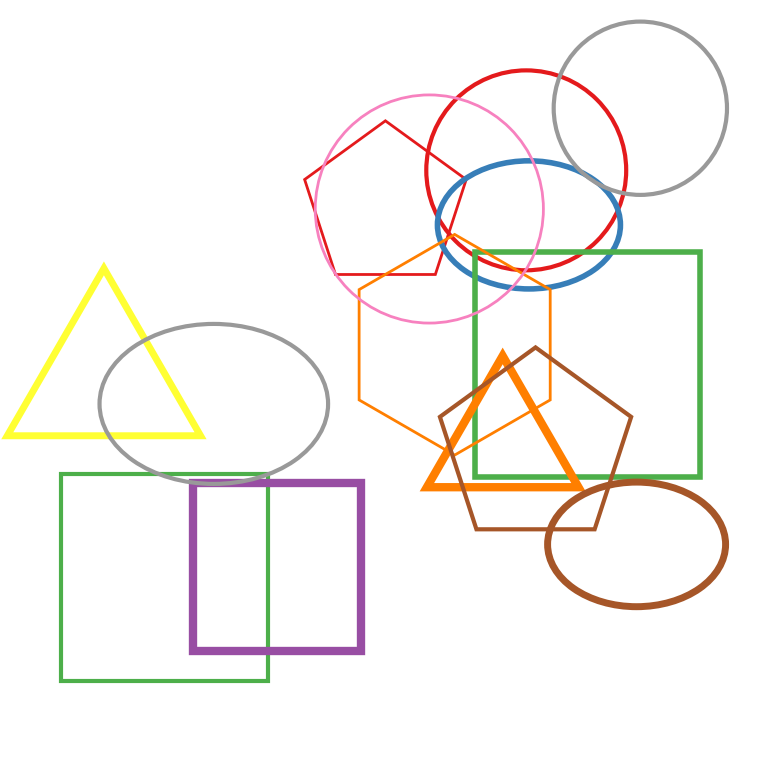[{"shape": "circle", "thickness": 1.5, "radius": 0.65, "center": [0.683, 0.779]}, {"shape": "pentagon", "thickness": 1, "radius": 0.55, "center": [0.501, 0.733]}, {"shape": "oval", "thickness": 2, "radius": 0.59, "center": [0.687, 0.708]}, {"shape": "square", "thickness": 1.5, "radius": 0.67, "center": [0.214, 0.25]}, {"shape": "square", "thickness": 2, "radius": 0.73, "center": [0.763, 0.527]}, {"shape": "square", "thickness": 3, "radius": 0.54, "center": [0.36, 0.264]}, {"shape": "hexagon", "thickness": 1, "radius": 0.72, "center": [0.59, 0.552]}, {"shape": "triangle", "thickness": 3, "radius": 0.57, "center": [0.653, 0.424]}, {"shape": "triangle", "thickness": 2.5, "radius": 0.72, "center": [0.135, 0.507]}, {"shape": "pentagon", "thickness": 1.5, "radius": 0.65, "center": [0.696, 0.418]}, {"shape": "oval", "thickness": 2.5, "radius": 0.58, "center": [0.827, 0.293]}, {"shape": "circle", "thickness": 1, "radius": 0.74, "center": [0.558, 0.729]}, {"shape": "circle", "thickness": 1.5, "radius": 0.56, "center": [0.832, 0.859]}, {"shape": "oval", "thickness": 1.5, "radius": 0.74, "center": [0.278, 0.475]}]